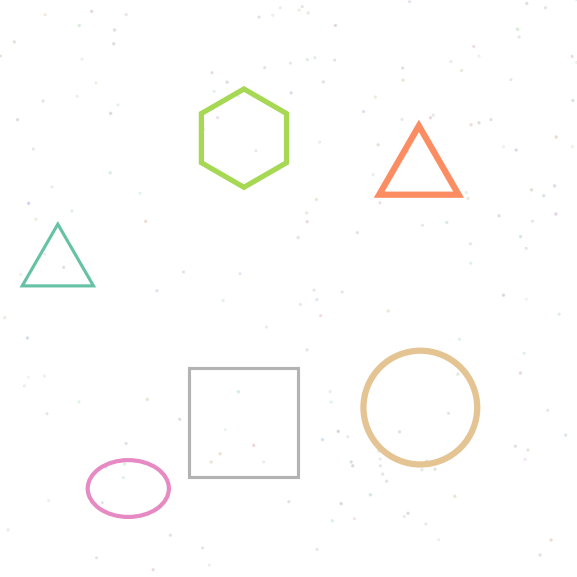[{"shape": "triangle", "thickness": 1.5, "radius": 0.36, "center": [0.1, 0.54]}, {"shape": "triangle", "thickness": 3, "radius": 0.4, "center": [0.725, 0.702]}, {"shape": "oval", "thickness": 2, "radius": 0.35, "center": [0.222, 0.153]}, {"shape": "hexagon", "thickness": 2.5, "radius": 0.43, "center": [0.422, 0.76]}, {"shape": "circle", "thickness": 3, "radius": 0.49, "center": [0.728, 0.293]}, {"shape": "square", "thickness": 1.5, "radius": 0.47, "center": [0.422, 0.267]}]